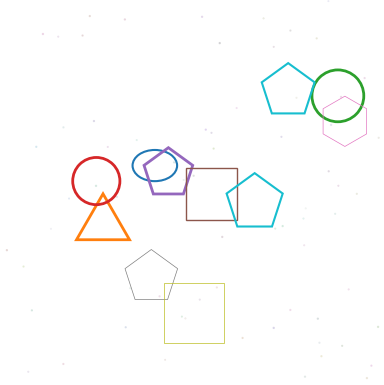[{"shape": "oval", "thickness": 1.5, "radius": 0.29, "center": [0.402, 0.57]}, {"shape": "triangle", "thickness": 2, "radius": 0.4, "center": [0.268, 0.417]}, {"shape": "circle", "thickness": 2, "radius": 0.34, "center": [0.878, 0.751]}, {"shape": "circle", "thickness": 2, "radius": 0.31, "center": [0.25, 0.53]}, {"shape": "pentagon", "thickness": 2, "radius": 0.33, "center": [0.437, 0.55]}, {"shape": "square", "thickness": 1, "radius": 0.33, "center": [0.549, 0.496]}, {"shape": "hexagon", "thickness": 0.5, "radius": 0.33, "center": [0.896, 0.685]}, {"shape": "pentagon", "thickness": 0.5, "radius": 0.36, "center": [0.393, 0.28]}, {"shape": "square", "thickness": 0.5, "radius": 0.39, "center": [0.504, 0.186]}, {"shape": "pentagon", "thickness": 1.5, "radius": 0.38, "center": [0.661, 0.474]}, {"shape": "pentagon", "thickness": 1.5, "radius": 0.36, "center": [0.749, 0.764]}]